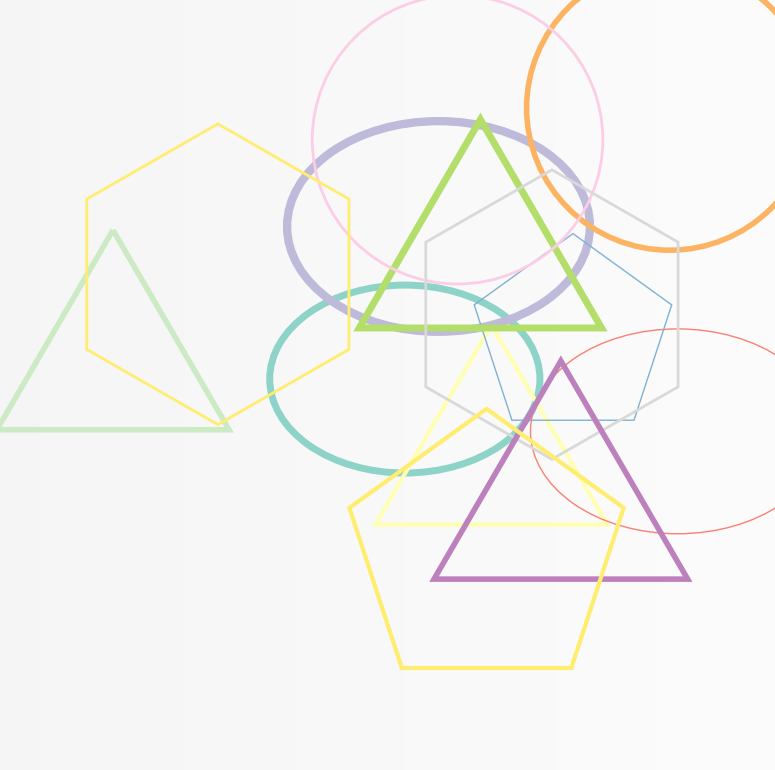[{"shape": "oval", "thickness": 2.5, "radius": 0.87, "center": [0.522, 0.508]}, {"shape": "triangle", "thickness": 1.5, "radius": 0.86, "center": [0.634, 0.405]}, {"shape": "oval", "thickness": 3, "radius": 0.98, "center": [0.566, 0.706]}, {"shape": "oval", "thickness": 0.5, "radius": 0.95, "center": [0.875, 0.44]}, {"shape": "pentagon", "thickness": 0.5, "radius": 0.67, "center": [0.739, 0.563]}, {"shape": "circle", "thickness": 2, "radius": 0.92, "center": [0.864, 0.86]}, {"shape": "triangle", "thickness": 2.5, "radius": 0.9, "center": [0.62, 0.664]}, {"shape": "circle", "thickness": 1, "radius": 0.94, "center": [0.59, 0.819]}, {"shape": "hexagon", "thickness": 1, "radius": 0.94, "center": [0.712, 0.592]}, {"shape": "triangle", "thickness": 2, "radius": 0.94, "center": [0.724, 0.342]}, {"shape": "triangle", "thickness": 2, "radius": 0.86, "center": [0.146, 0.528]}, {"shape": "hexagon", "thickness": 1, "radius": 0.98, "center": [0.281, 0.644]}, {"shape": "pentagon", "thickness": 1.5, "radius": 0.93, "center": [0.628, 0.283]}]